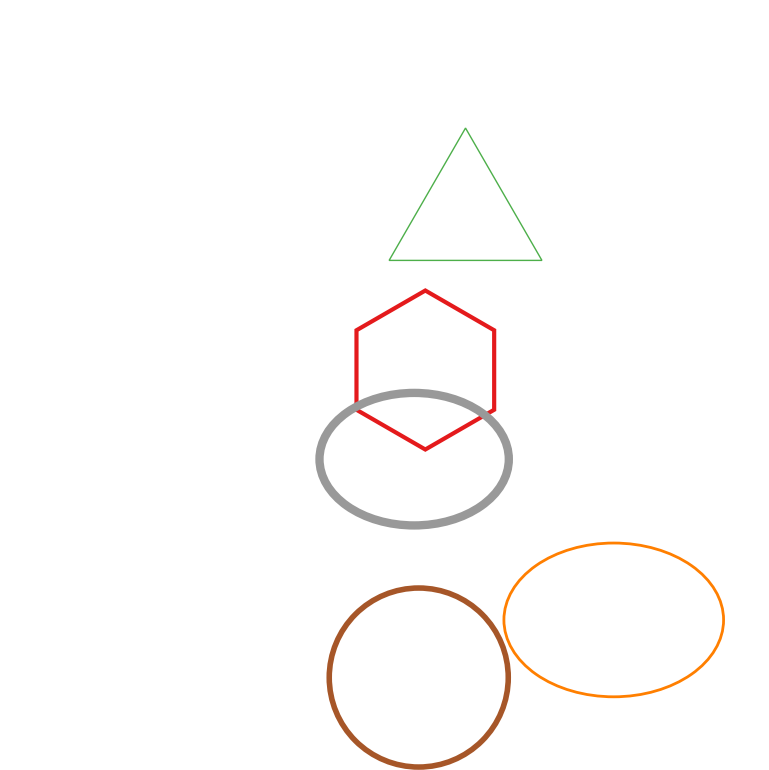[{"shape": "hexagon", "thickness": 1.5, "radius": 0.52, "center": [0.552, 0.519]}, {"shape": "triangle", "thickness": 0.5, "radius": 0.57, "center": [0.605, 0.719]}, {"shape": "oval", "thickness": 1, "radius": 0.71, "center": [0.797, 0.195]}, {"shape": "circle", "thickness": 2, "radius": 0.58, "center": [0.544, 0.12]}, {"shape": "oval", "thickness": 3, "radius": 0.61, "center": [0.538, 0.404]}]